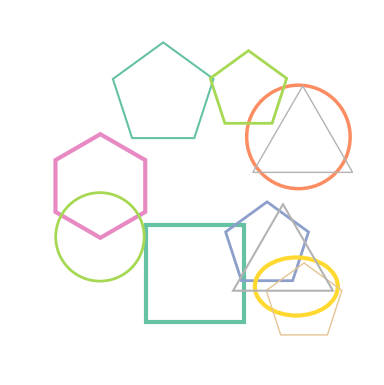[{"shape": "square", "thickness": 3, "radius": 0.63, "center": [0.506, 0.289]}, {"shape": "pentagon", "thickness": 1.5, "radius": 0.69, "center": [0.424, 0.752]}, {"shape": "circle", "thickness": 2.5, "radius": 0.67, "center": [0.775, 0.644]}, {"shape": "pentagon", "thickness": 2, "radius": 0.57, "center": [0.694, 0.363]}, {"shape": "hexagon", "thickness": 3, "radius": 0.67, "center": [0.261, 0.517]}, {"shape": "circle", "thickness": 2, "radius": 0.57, "center": [0.26, 0.385]}, {"shape": "pentagon", "thickness": 2, "radius": 0.52, "center": [0.645, 0.764]}, {"shape": "oval", "thickness": 3, "radius": 0.54, "center": [0.77, 0.256]}, {"shape": "pentagon", "thickness": 1, "radius": 0.52, "center": [0.79, 0.214]}, {"shape": "triangle", "thickness": 1.5, "radius": 0.75, "center": [0.735, 0.32]}, {"shape": "triangle", "thickness": 1, "radius": 0.75, "center": [0.786, 0.627]}]